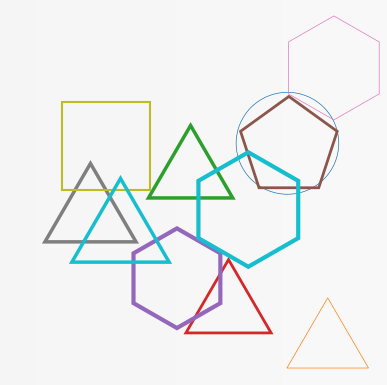[{"shape": "circle", "thickness": 0.5, "radius": 0.66, "center": [0.742, 0.628]}, {"shape": "triangle", "thickness": 0.5, "radius": 0.61, "center": [0.846, 0.105]}, {"shape": "triangle", "thickness": 2.5, "radius": 0.63, "center": [0.492, 0.549]}, {"shape": "triangle", "thickness": 2, "radius": 0.63, "center": [0.59, 0.199]}, {"shape": "hexagon", "thickness": 3, "radius": 0.65, "center": [0.457, 0.277]}, {"shape": "pentagon", "thickness": 2, "radius": 0.66, "center": [0.745, 0.618]}, {"shape": "hexagon", "thickness": 0.5, "radius": 0.68, "center": [0.862, 0.824]}, {"shape": "triangle", "thickness": 2.5, "radius": 0.68, "center": [0.233, 0.44]}, {"shape": "square", "thickness": 1.5, "radius": 0.57, "center": [0.274, 0.621]}, {"shape": "hexagon", "thickness": 3, "radius": 0.74, "center": [0.641, 0.456]}, {"shape": "triangle", "thickness": 2.5, "radius": 0.72, "center": [0.311, 0.392]}]